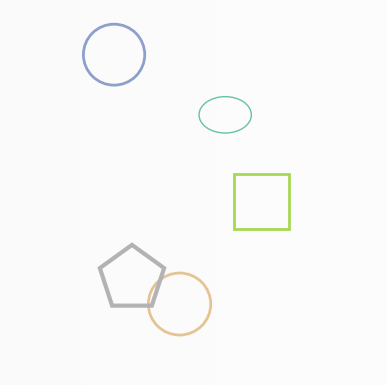[{"shape": "oval", "thickness": 1, "radius": 0.34, "center": [0.581, 0.702]}, {"shape": "circle", "thickness": 2, "radius": 0.4, "center": [0.294, 0.858]}, {"shape": "square", "thickness": 2, "radius": 0.35, "center": [0.675, 0.477]}, {"shape": "circle", "thickness": 2, "radius": 0.4, "center": [0.463, 0.21]}, {"shape": "pentagon", "thickness": 3, "radius": 0.44, "center": [0.341, 0.277]}]